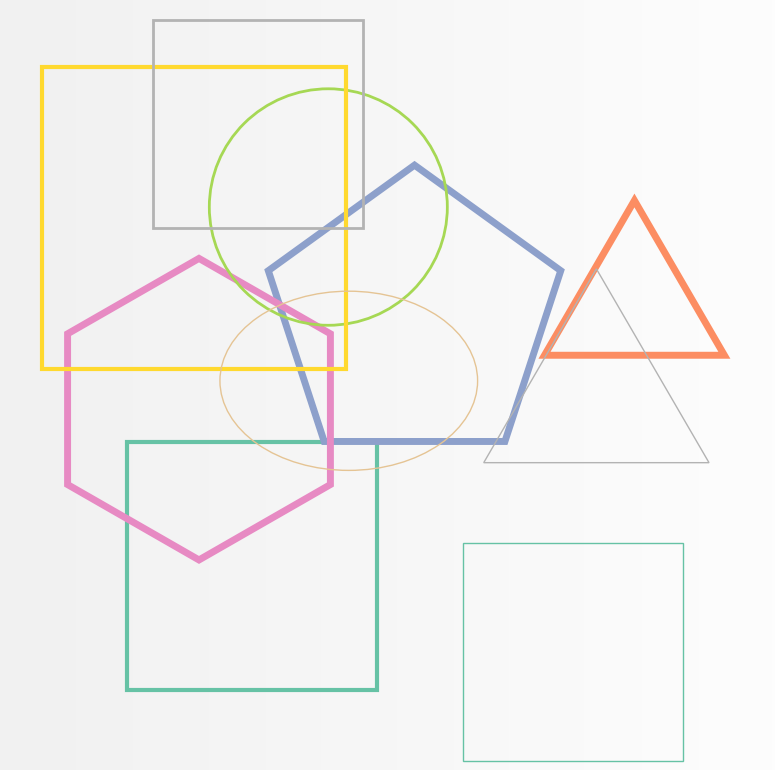[{"shape": "square", "thickness": 1.5, "radius": 0.81, "center": [0.325, 0.265]}, {"shape": "square", "thickness": 0.5, "radius": 0.71, "center": [0.739, 0.153]}, {"shape": "triangle", "thickness": 2.5, "radius": 0.67, "center": [0.819, 0.606]}, {"shape": "pentagon", "thickness": 2.5, "radius": 0.99, "center": [0.535, 0.587]}, {"shape": "hexagon", "thickness": 2.5, "radius": 0.98, "center": [0.257, 0.469]}, {"shape": "circle", "thickness": 1, "radius": 0.77, "center": [0.424, 0.731]}, {"shape": "square", "thickness": 1.5, "radius": 0.98, "center": [0.25, 0.717]}, {"shape": "oval", "thickness": 0.5, "radius": 0.83, "center": [0.45, 0.505]}, {"shape": "triangle", "thickness": 0.5, "radius": 0.84, "center": [0.77, 0.483]}, {"shape": "square", "thickness": 1, "radius": 0.68, "center": [0.333, 0.839]}]